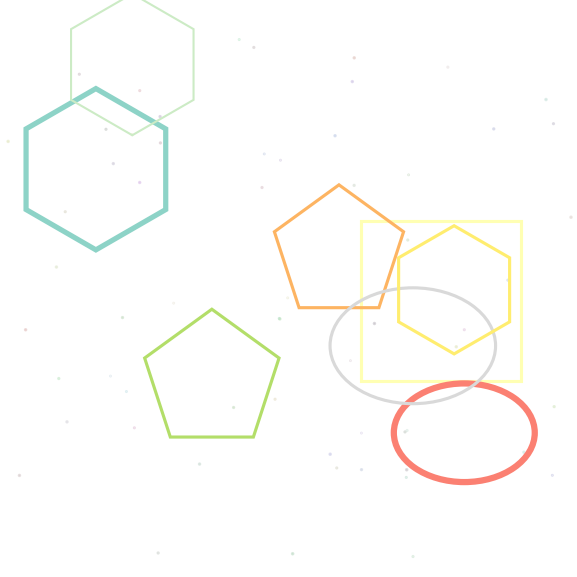[{"shape": "hexagon", "thickness": 2.5, "radius": 0.7, "center": [0.166, 0.706]}, {"shape": "square", "thickness": 1.5, "radius": 0.69, "center": [0.763, 0.478]}, {"shape": "oval", "thickness": 3, "radius": 0.61, "center": [0.804, 0.25]}, {"shape": "pentagon", "thickness": 1.5, "radius": 0.59, "center": [0.587, 0.561]}, {"shape": "pentagon", "thickness": 1.5, "radius": 0.61, "center": [0.367, 0.341]}, {"shape": "oval", "thickness": 1.5, "radius": 0.72, "center": [0.715, 0.4]}, {"shape": "hexagon", "thickness": 1, "radius": 0.61, "center": [0.229, 0.887]}, {"shape": "hexagon", "thickness": 1.5, "radius": 0.55, "center": [0.786, 0.497]}]